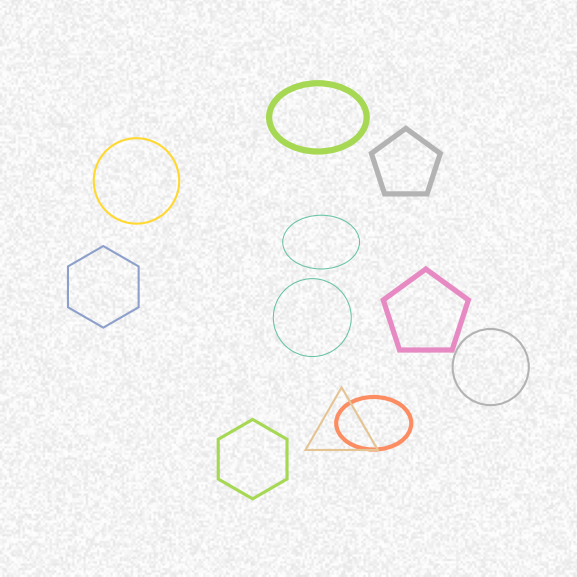[{"shape": "circle", "thickness": 0.5, "radius": 0.34, "center": [0.541, 0.449]}, {"shape": "oval", "thickness": 0.5, "radius": 0.33, "center": [0.556, 0.58]}, {"shape": "oval", "thickness": 2, "radius": 0.33, "center": [0.647, 0.266]}, {"shape": "hexagon", "thickness": 1, "radius": 0.35, "center": [0.179, 0.502]}, {"shape": "pentagon", "thickness": 2.5, "radius": 0.39, "center": [0.737, 0.456]}, {"shape": "hexagon", "thickness": 1.5, "radius": 0.34, "center": [0.437, 0.204]}, {"shape": "oval", "thickness": 3, "radius": 0.42, "center": [0.55, 0.796]}, {"shape": "circle", "thickness": 1, "radius": 0.37, "center": [0.236, 0.686]}, {"shape": "triangle", "thickness": 1, "radius": 0.36, "center": [0.592, 0.256]}, {"shape": "pentagon", "thickness": 2.5, "radius": 0.31, "center": [0.703, 0.714]}, {"shape": "circle", "thickness": 1, "radius": 0.33, "center": [0.85, 0.364]}]